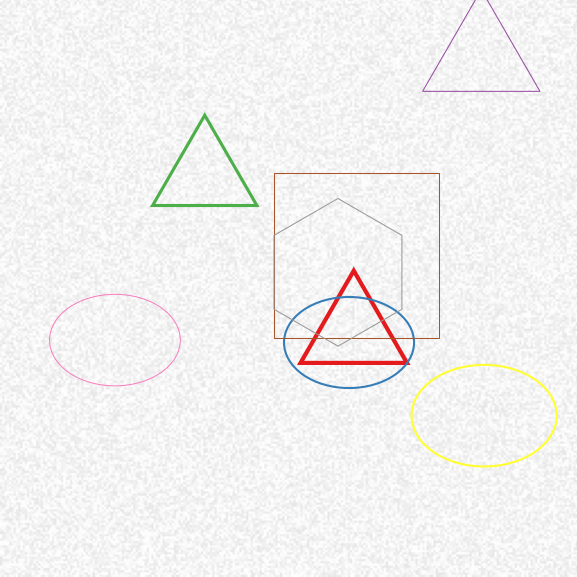[{"shape": "triangle", "thickness": 2, "radius": 0.53, "center": [0.613, 0.424]}, {"shape": "oval", "thickness": 1, "radius": 0.56, "center": [0.604, 0.406]}, {"shape": "triangle", "thickness": 1.5, "radius": 0.52, "center": [0.355, 0.695]}, {"shape": "triangle", "thickness": 0.5, "radius": 0.59, "center": [0.833, 0.9]}, {"shape": "oval", "thickness": 1, "radius": 0.63, "center": [0.838, 0.279]}, {"shape": "square", "thickness": 0.5, "radius": 0.71, "center": [0.618, 0.556]}, {"shape": "oval", "thickness": 0.5, "radius": 0.57, "center": [0.199, 0.41]}, {"shape": "hexagon", "thickness": 0.5, "radius": 0.64, "center": [0.585, 0.528]}]